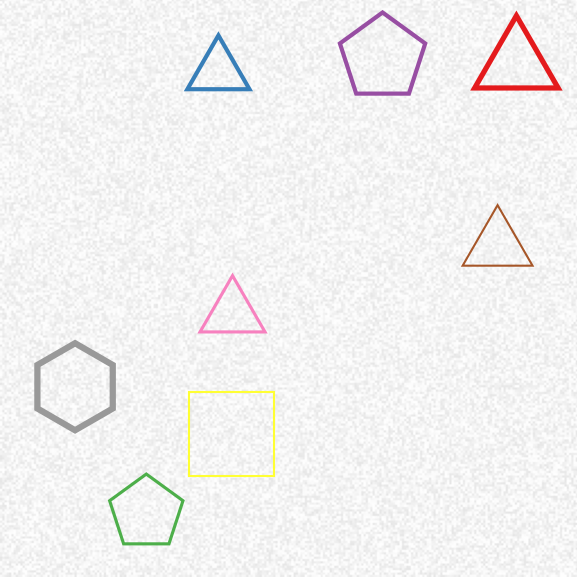[{"shape": "triangle", "thickness": 2.5, "radius": 0.42, "center": [0.894, 0.889]}, {"shape": "triangle", "thickness": 2, "radius": 0.31, "center": [0.378, 0.876]}, {"shape": "pentagon", "thickness": 1.5, "radius": 0.33, "center": [0.253, 0.111]}, {"shape": "pentagon", "thickness": 2, "radius": 0.39, "center": [0.662, 0.9]}, {"shape": "square", "thickness": 1, "radius": 0.37, "center": [0.401, 0.248]}, {"shape": "triangle", "thickness": 1, "radius": 0.35, "center": [0.862, 0.574]}, {"shape": "triangle", "thickness": 1.5, "radius": 0.32, "center": [0.403, 0.457]}, {"shape": "hexagon", "thickness": 3, "radius": 0.38, "center": [0.13, 0.329]}]